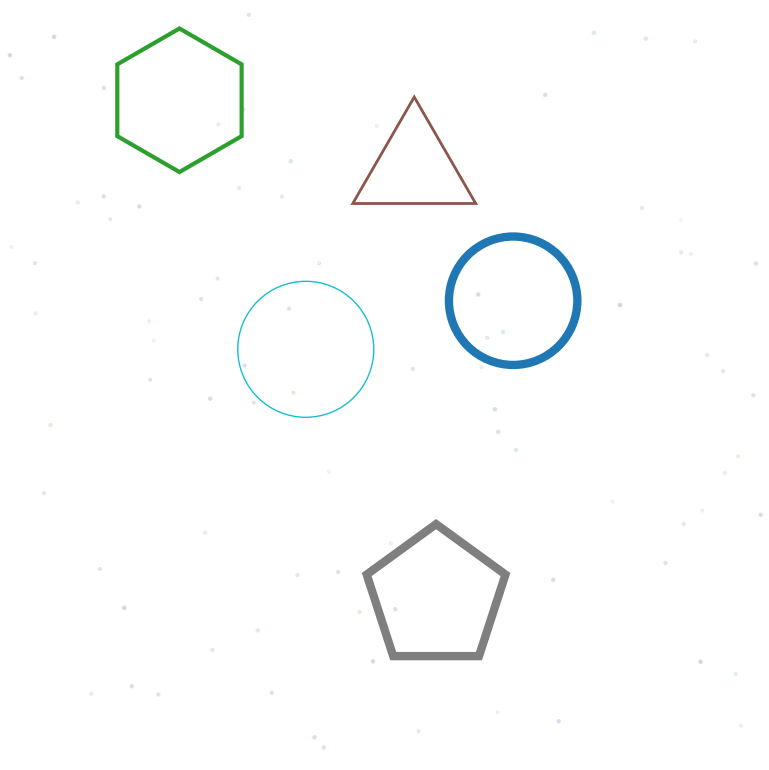[{"shape": "circle", "thickness": 3, "radius": 0.42, "center": [0.666, 0.609]}, {"shape": "hexagon", "thickness": 1.5, "radius": 0.47, "center": [0.233, 0.87]}, {"shape": "triangle", "thickness": 1, "radius": 0.46, "center": [0.538, 0.782]}, {"shape": "pentagon", "thickness": 3, "radius": 0.47, "center": [0.566, 0.225]}, {"shape": "circle", "thickness": 0.5, "radius": 0.44, "center": [0.397, 0.546]}]